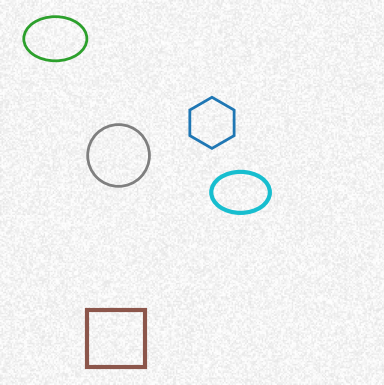[{"shape": "hexagon", "thickness": 2, "radius": 0.33, "center": [0.551, 0.681]}, {"shape": "oval", "thickness": 2, "radius": 0.41, "center": [0.144, 0.899]}, {"shape": "square", "thickness": 3, "radius": 0.37, "center": [0.302, 0.121]}, {"shape": "circle", "thickness": 2, "radius": 0.4, "center": [0.308, 0.596]}, {"shape": "oval", "thickness": 3, "radius": 0.38, "center": [0.625, 0.5]}]